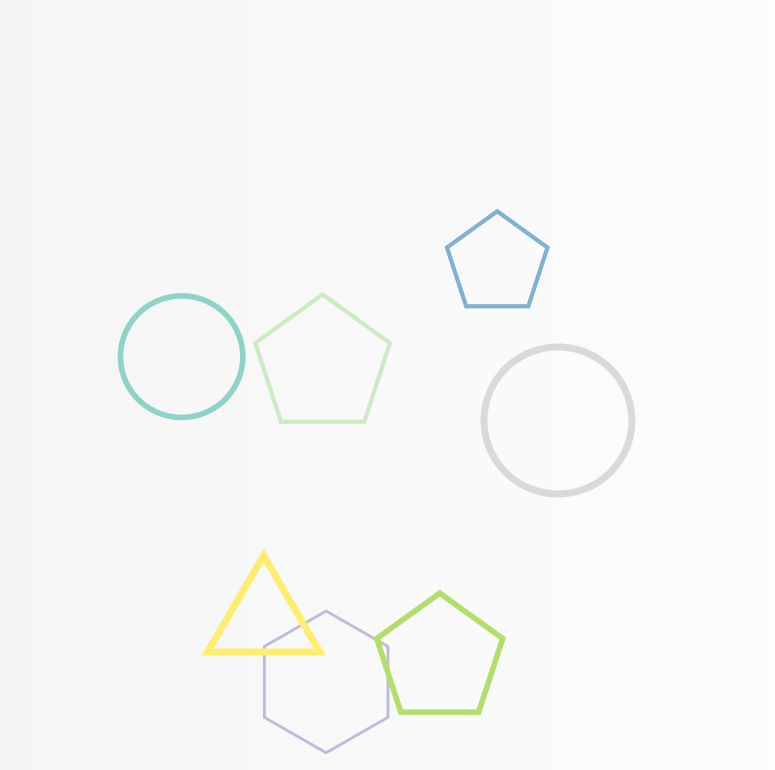[{"shape": "circle", "thickness": 2, "radius": 0.39, "center": [0.234, 0.537]}, {"shape": "hexagon", "thickness": 1, "radius": 0.46, "center": [0.421, 0.114]}, {"shape": "pentagon", "thickness": 1.5, "radius": 0.34, "center": [0.642, 0.657]}, {"shape": "pentagon", "thickness": 2, "radius": 0.43, "center": [0.567, 0.144]}, {"shape": "circle", "thickness": 2.5, "radius": 0.48, "center": [0.72, 0.454]}, {"shape": "pentagon", "thickness": 1.5, "radius": 0.46, "center": [0.416, 0.526]}, {"shape": "triangle", "thickness": 2.5, "radius": 0.42, "center": [0.34, 0.195]}]